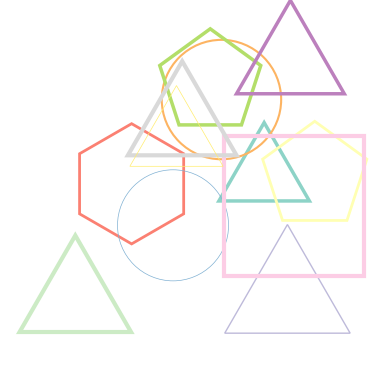[{"shape": "triangle", "thickness": 2.5, "radius": 0.68, "center": [0.686, 0.546]}, {"shape": "pentagon", "thickness": 2, "radius": 0.71, "center": [0.818, 0.543]}, {"shape": "triangle", "thickness": 1, "radius": 0.94, "center": [0.747, 0.229]}, {"shape": "hexagon", "thickness": 2, "radius": 0.78, "center": [0.342, 0.523]}, {"shape": "circle", "thickness": 0.5, "radius": 0.72, "center": [0.449, 0.415]}, {"shape": "circle", "thickness": 1.5, "radius": 0.78, "center": [0.575, 0.741]}, {"shape": "pentagon", "thickness": 2.5, "radius": 0.69, "center": [0.546, 0.787]}, {"shape": "square", "thickness": 3, "radius": 0.91, "center": [0.764, 0.465]}, {"shape": "triangle", "thickness": 3, "radius": 0.81, "center": [0.473, 0.678]}, {"shape": "triangle", "thickness": 2.5, "radius": 0.81, "center": [0.754, 0.837]}, {"shape": "triangle", "thickness": 3, "radius": 0.84, "center": [0.196, 0.221]}, {"shape": "triangle", "thickness": 0.5, "radius": 0.7, "center": [0.458, 0.638]}]